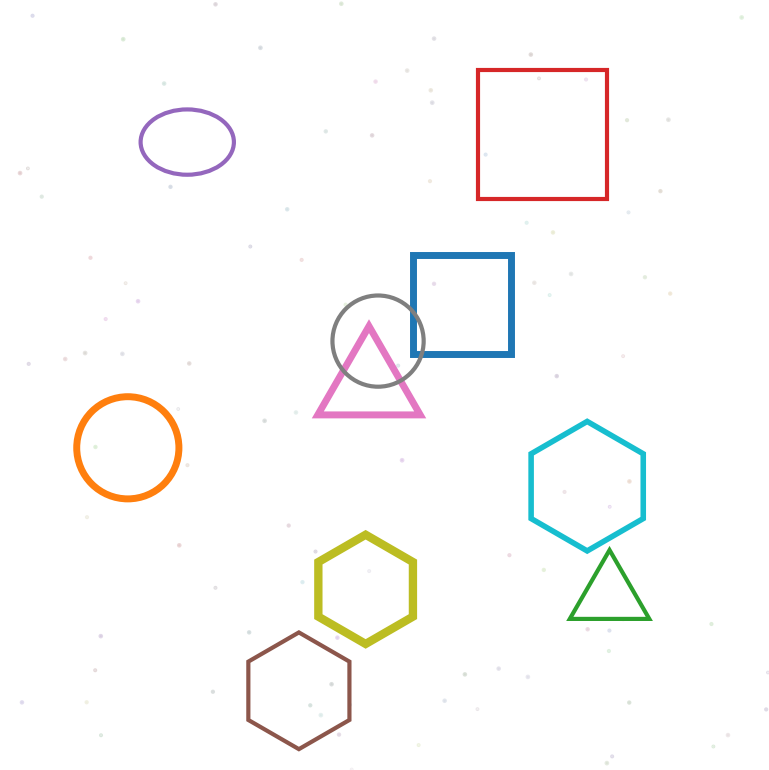[{"shape": "square", "thickness": 2.5, "radius": 0.32, "center": [0.6, 0.605]}, {"shape": "circle", "thickness": 2.5, "radius": 0.33, "center": [0.166, 0.418]}, {"shape": "triangle", "thickness": 1.5, "radius": 0.3, "center": [0.792, 0.226]}, {"shape": "square", "thickness": 1.5, "radius": 0.42, "center": [0.705, 0.825]}, {"shape": "oval", "thickness": 1.5, "radius": 0.3, "center": [0.243, 0.815]}, {"shape": "hexagon", "thickness": 1.5, "radius": 0.38, "center": [0.388, 0.103]}, {"shape": "triangle", "thickness": 2.5, "radius": 0.38, "center": [0.479, 0.5]}, {"shape": "circle", "thickness": 1.5, "radius": 0.3, "center": [0.491, 0.557]}, {"shape": "hexagon", "thickness": 3, "radius": 0.35, "center": [0.475, 0.235]}, {"shape": "hexagon", "thickness": 2, "radius": 0.42, "center": [0.763, 0.369]}]